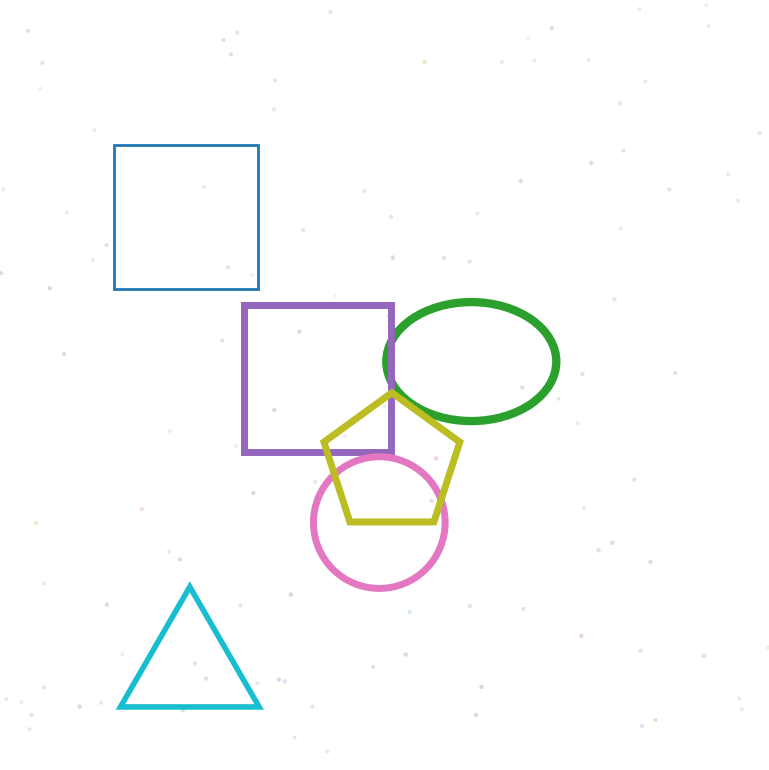[{"shape": "square", "thickness": 1, "radius": 0.47, "center": [0.242, 0.718]}, {"shape": "oval", "thickness": 3, "radius": 0.55, "center": [0.612, 0.53]}, {"shape": "square", "thickness": 2.5, "radius": 0.48, "center": [0.412, 0.508]}, {"shape": "circle", "thickness": 2.5, "radius": 0.43, "center": [0.493, 0.321]}, {"shape": "pentagon", "thickness": 2.5, "radius": 0.46, "center": [0.509, 0.397]}, {"shape": "triangle", "thickness": 2, "radius": 0.52, "center": [0.246, 0.134]}]